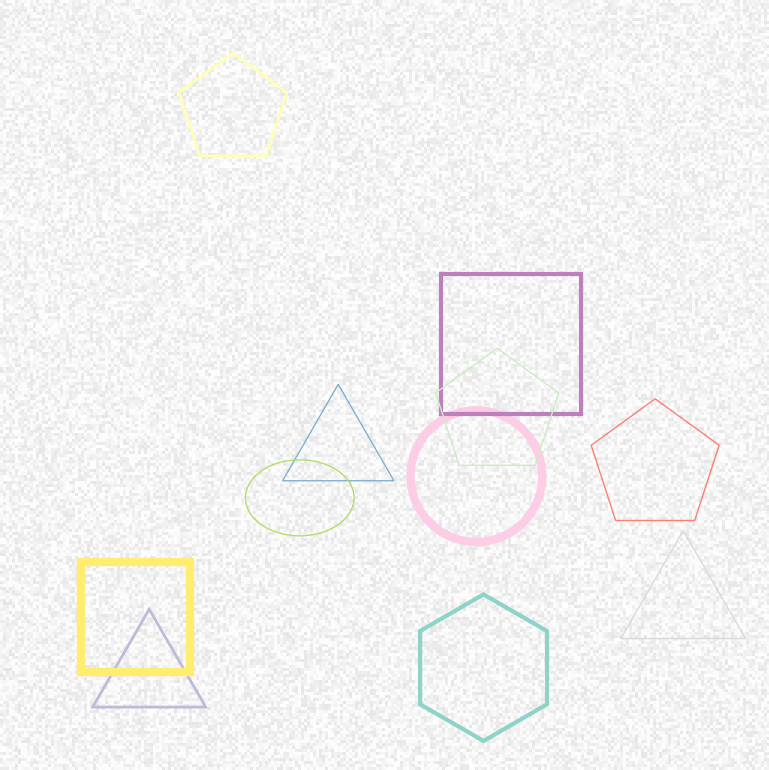[{"shape": "hexagon", "thickness": 1.5, "radius": 0.48, "center": [0.628, 0.133]}, {"shape": "pentagon", "thickness": 1, "radius": 0.37, "center": [0.303, 0.857]}, {"shape": "triangle", "thickness": 1, "radius": 0.42, "center": [0.194, 0.124]}, {"shape": "pentagon", "thickness": 0.5, "radius": 0.44, "center": [0.851, 0.395]}, {"shape": "triangle", "thickness": 0.5, "radius": 0.42, "center": [0.439, 0.417]}, {"shape": "oval", "thickness": 0.5, "radius": 0.35, "center": [0.389, 0.353]}, {"shape": "circle", "thickness": 3, "radius": 0.43, "center": [0.619, 0.382]}, {"shape": "triangle", "thickness": 0.5, "radius": 0.47, "center": [0.887, 0.217]}, {"shape": "square", "thickness": 1.5, "radius": 0.46, "center": [0.663, 0.554]}, {"shape": "pentagon", "thickness": 0.5, "radius": 0.42, "center": [0.646, 0.464]}, {"shape": "square", "thickness": 3, "radius": 0.36, "center": [0.176, 0.199]}]